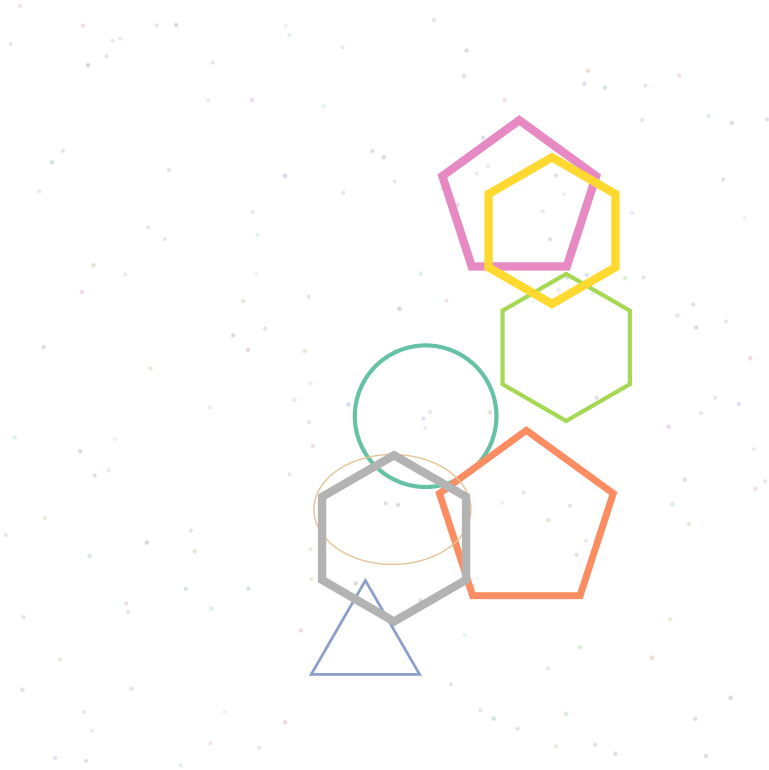[{"shape": "circle", "thickness": 1.5, "radius": 0.46, "center": [0.553, 0.459]}, {"shape": "pentagon", "thickness": 2.5, "radius": 0.59, "center": [0.684, 0.322]}, {"shape": "triangle", "thickness": 1, "radius": 0.41, "center": [0.475, 0.165]}, {"shape": "pentagon", "thickness": 3, "radius": 0.52, "center": [0.674, 0.739]}, {"shape": "hexagon", "thickness": 1.5, "radius": 0.48, "center": [0.735, 0.549]}, {"shape": "hexagon", "thickness": 3, "radius": 0.48, "center": [0.717, 0.7]}, {"shape": "oval", "thickness": 0.5, "radius": 0.51, "center": [0.51, 0.338]}, {"shape": "hexagon", "thickness": 3, "radius": 0.54, "center": [0.512, 0.301]}]